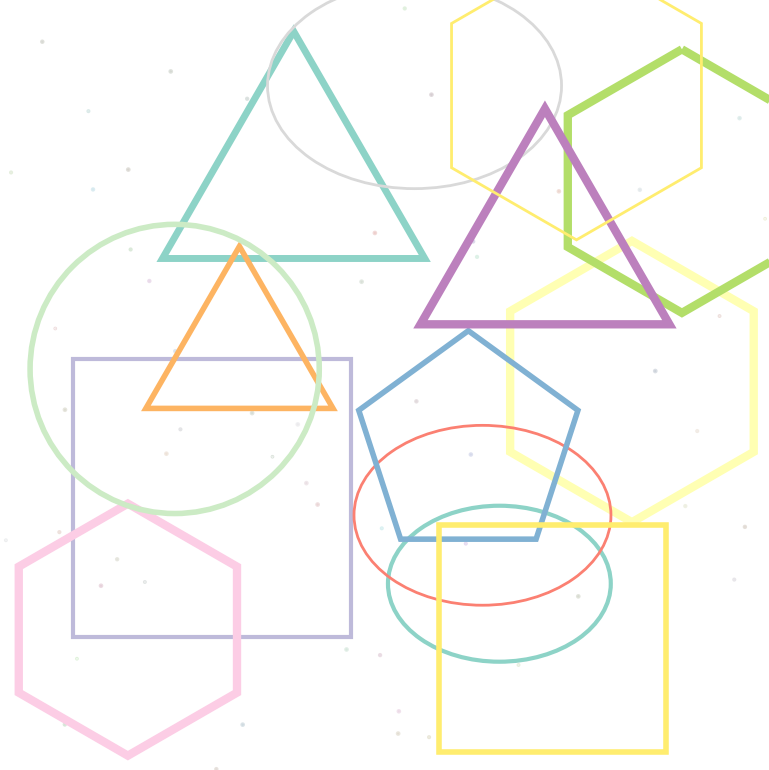[{"shape": "triangle", "thickness": 2.5, "radius": 0.98, "center": [0.381, 0.763]}, {"shape": "oval", "thickness": 1.5, "radius": 0.72, "center": [0.649, 0.242]}, {"shape": "hexagon", "thickness": 3, "radius": 0.91, "center": [0.821, 0.504]}, {"shape": "square", "thickness": 1.5, "radius": 0.9, "center": [0.276, 0.353]}, {"shape": "oval", "thickness": 1, "radius": 0.83, "center": [0.627, 0.331]}, {"shape": "pentagon", "thickness": 2, "radius": 0.75, "center": [0.608, 0.421]}, {"shape": "triangle", "thickness": 2, "radius": 0.7, "center": [0.311, 0.54]}, {"shape": "hexagon", "thickness": 3, "radius": 0.86, "center": [0.886, 0.765]}, {"shape": "hexagon", "thickness": 3, "radius": 0.82, "center": [0.166, 0.182]}, {"shape": "oval", "thickness": 1, "radius": 0.95, "center": [0.538, 0.889]}, {"shape": "triangle", "thickness": 3, "radius": 0.93, "center": [0.708, 0.672]}, {"shape": "circle", "thickness": 2, "radius": 0.94, "center": [0.227, 0.521]}, {"shape": "square", "thickness": 2, "radius": 0.74, "center": [0.717, 0.171]}, {"shape": "hexagon", "thickness": 1, "radius": 0.94, "center": [0.749, 0.876]}]